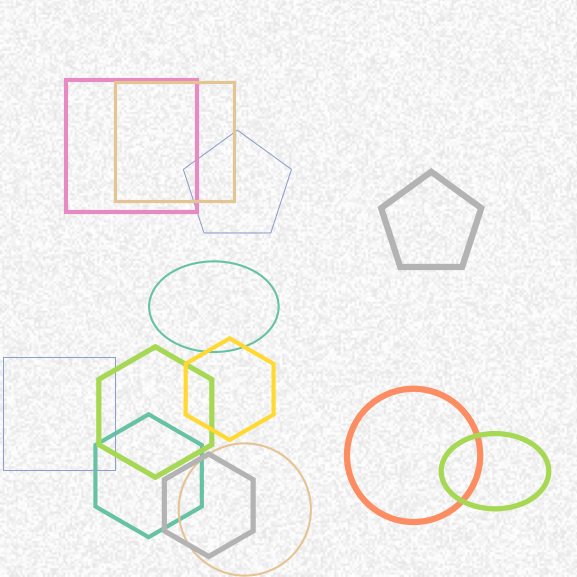[{"shape": "hexagon", "thickness": 2, "radius": 0.53, "center": [0.257, 0.175]}, {"shape": "oval", "thickness": 1, "radius": 0.56, "center": [0.37, 0.468]}, {"shape": "circle", "thickness": 3, "radius": 0.58, "center": [0.716, 0.211]}, {"shape": "square", "thickness": 0.5, "radius": 0.49, "center": [0.102, 0.282]}, {"shape": "pentagon", "thickness": 0.5, "radius": 0.49, "center": [0.411, 0.675]}, {"shape": "square", "thickness": 2, "radius": 0.57, "center": [0.228, 0.747]}, {"shape": "oval", "thickness": 2.5, "radius": 0.47, "center": [0.857, 0.183]}, {"shape": "hexagon", "thickness": 2.5, "radius": 0.56, "center": [0.269, 0.286]}, {"shape": "hexagon", "thickness": 2, "radius": 0.44, "center": [0.398, 0.325]}, {"shape": "circle", "thickness": 1, "radius": 0.57, "center": [0.424, 0.117]}, {"shape": "square", "thickness": 1.5, "radius": 0.51, "center": [0.302, 0.755]}, {"shape": "hexagon", "thickness": 2.5, "radius": 0.44, "center": [0.361, 0.124]}, {"shape": "pentagon", "thickness": 3, "radius": 0.46, "center": [0.747, 0.611]}]